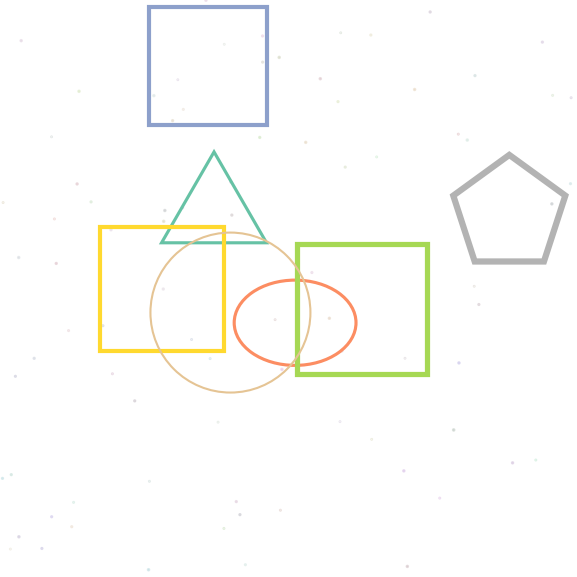[{"shape": "triangle", "thickness": 1.5, "radius": 0.52, "center": [0.371, 0.631]}, {"shape": "oval", "thickness": 1.5, "radius": 0.53, "center": [0.511, 0.44]}, {"shape": "square", "thickness": 2, "radius": 0.51, "center": [0.36, 0.885]}, {"shape": "square", "thickness": 2.5, "radius": 0.56, "center": [0.627, 0.463]}, {"shape": "square", "thickness": 2, "radius": 0.54, "center": [0.281, 0.499]}, {"shape": "circle", "thickness": 1, "radius": 0.69, "center": [0.399, 0.458]}, {"shape": "pentagon", "thickness": 3, "radius": 0.51, "center": [0.882, 0.629]}]